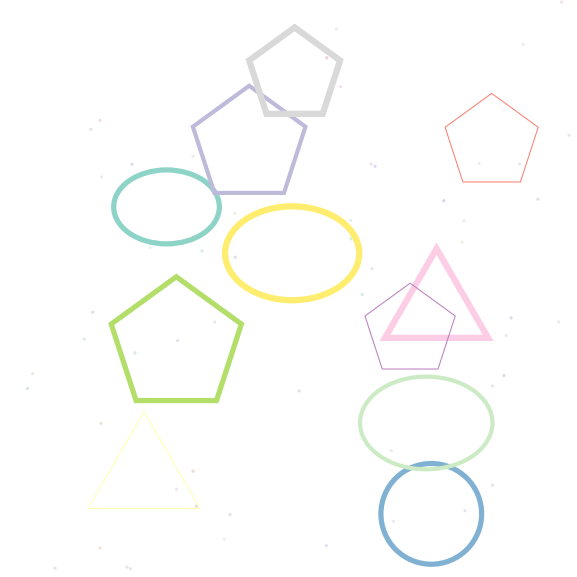[{"shape": "oval", "thickness": 2.5, "radius": 0.46, "center": [0.288, 0.641]}, {"shape": "triangle", "thickness": 0.5, "radius": 0.56, "center": [0.249, 0.175]}, {"shape": "pentagon", "thickness": 2, "radius": 0.51, "center": [0.431, 0.748]}, {"shape": "pentagon", "thickness": 0.5, "radius": 0.42, "center": [0.851, 0.753]}, {"shape": "circle", "thickness": 2.5, "radius": 0.44, "center": [0.747, 0.109]}, {"shape": "pentagon", "thickness": 2.5, "radius": 0.59, "center": [0.305, 0.401]}, {"shape": "triangle", "thickness": 3, "radius": 0.52, "center": [0.756, 0.466]}, {"shape": "pentagon", "thickness": 3, "radius": 0.41, "center": [0.51, 0.869]}, {"shape": "pentagon", "thickness": 0.5, "radius": 0.41, "center": [0.71, 0.427]}, {"shape": "oval", "thickness": 2, "radius": 0.57, "center": [0.738, 0.267]}, {"shape": "oval", "thickness": 3, "radius": 0.58, "center": [0.506, 0.561]}]